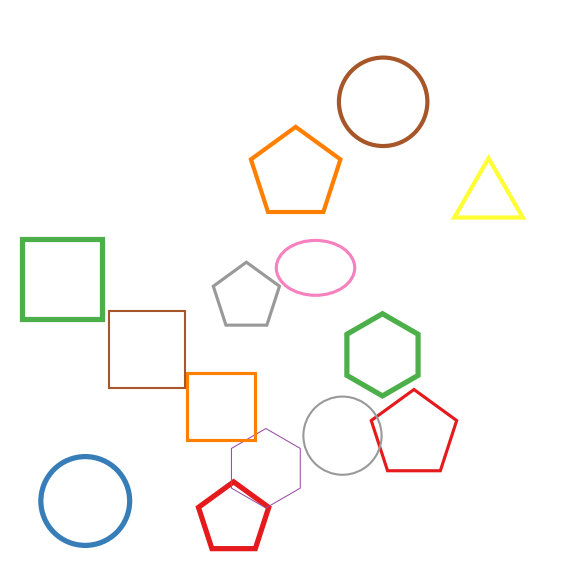[{"shape": "pentagon", "thickness": 2.5, "radius": 0.32, "center": [0.405, 0.101]}, {"shape": "pentagon", "thickness": 1.5, "radius": 0.39, "center": [0.717, 0.247]}, {"shape": "circle", "thickness": 2.5, "radius": 0.38, "center": [0.148, 0.132]}, {"shape": "hexagon", "thickness": 2.5, "radius": 0.36, "center": [0.662, 0.385]}, {"shape": "square", "thickness": 2.5, "radius": 0.35, "center": [0.108, 0.517]}, {"shape": "hexagon", "thickness": 0.5, "radius": 0.34, "center": [0.46, 0.188]}, {"shape": "square", "thickness": 1.5, "radius": 0.29, "center": [0.382, 0.295]}, {"shape": "pentagon", "thickness": 2, "radius": 0.41, "center": [0.512, 0.698]}, {"shape": "triangle", "thickness": 2, "radius": 0.34, "center": [0.846, 0.657]}, {"shape": "circle", "thickness": 2, "radius": 0.38, "center": [0.663, 0.823]}, {"shape": "square", "thickness": 1, "radius": 0.33, "center": [0.254, 0.394]}, {"shape": "oval", "thickness": 1.5, "radius": 0.34, "center": [0.546, 0.535]}, {"shape": "pentagon", "thickness": 1.5, "radius": 0.3, "center": [0.427, 0.485]}, {"shape": "circle", "thickness": 1, "radius": 0.34, "center": [0.593, 0.245]}]